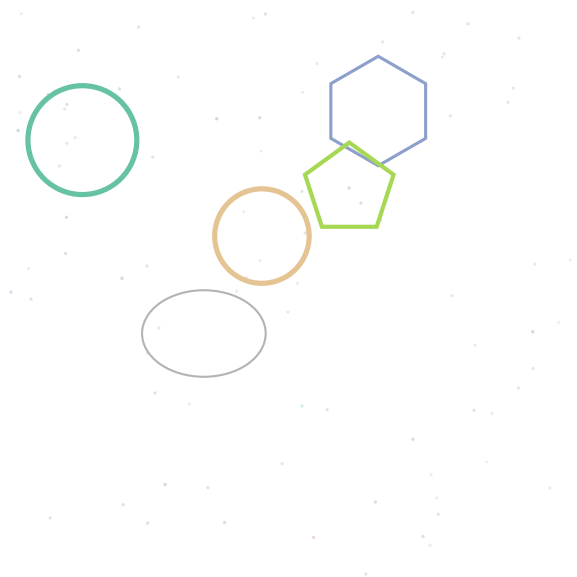[{"shape": "circle", "thickness": 2.5, "radius": 0.47, "center": [0.143, 0.756]}, {"shape": "hexagon", "thickness": 1.5, "radius": 0.47, "center": [0.655, 0.807]}, {"shape": "pentagon", "thickness": 2, "radius": 0.4, "center": [0.605, 0.672]}, {"shape": "circle", "thickness": 2.5, "radius": 0.41, "center": [0.454, 0.59]}, {"shape": "oval", "thickness": 1, "radius": 0.54, "center": [0.353, 0.422]}]